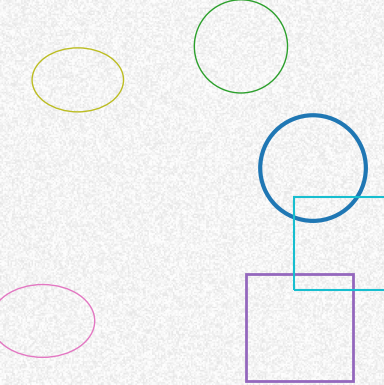[{"shape": "circle", "thickness": 3, "radius": 0.69, "center": [0.813, 0.563]}, {"shape": "circle", "thickness": 1, "radius": 0.61, "center": [0.626, 0.88]}, {"shape": "square", "thickness": 2, "radius": 0.7, "center": [0.778, 0.15]}, {"shape": "oval", "thickness": 1, "radius": 0.68, "center": [0.111, 0.166]}, {"shape": "oval", "thickness": 1, "radius": 0.59, "center": [0.202, 0.793]}, {"shape": "square", "thickness": 1.5, "radius": 0.61, "center": [0.886, 0.368]}]